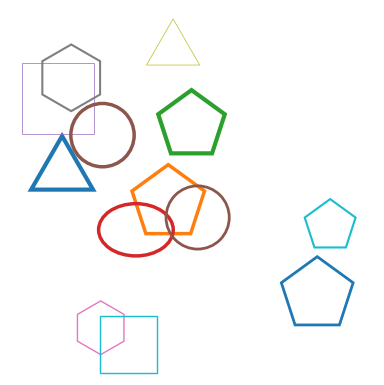[{"shape": "triangle", "thickness": 3, "radius": 0.46, "center": [0.161, 0.554]}, {"shape": "pentagon", "thickness": 2, "radius": 0.49, "center": [0.824, 0.235]}, {"shape": "pentagon", "thickness": 2.5, "radius": 0.49, "center": [0.437, 0.473]}, {"shape": "pentagon", "thickness": 3, "radius": 0.45, "center": [0.497, 0.675]}, {"shape": "oval", "thickness": 2.5, "radius": 0.48, "center": [0.353, 0.403]}, {"shape": "square", "thickness": 0.5, "radius": 0.47, "center": [0.151, 0.744]}, {"shape": "circle", "thickness": 2.5, "radius": 0.41, "center": [0.266, 0.649]}, {"shape": "circle", "thickness": 2, "radius": 0.41, "center": [0.513, 0.435]}, {"shape": "hexagon", "thickness": 1, "radius": 0.35, "center": [0.262, 0.149]}, {"shape": "hexagon", "thickness": 1.5, "radius": 0.43, "center": [0.185, 0.798]}, {"shape": "triangle", "thickness": 0.5, "radius": 0.4, "center": [0.45, 0.871]}, {"shape": "square", "thickness": 1, "radius": 0.37, "center": [0.334, 0.105]}, {"shape": "pentagon", "thickness": 1.5, "radius": 0.35, "center": [0.858, 0.413]}]